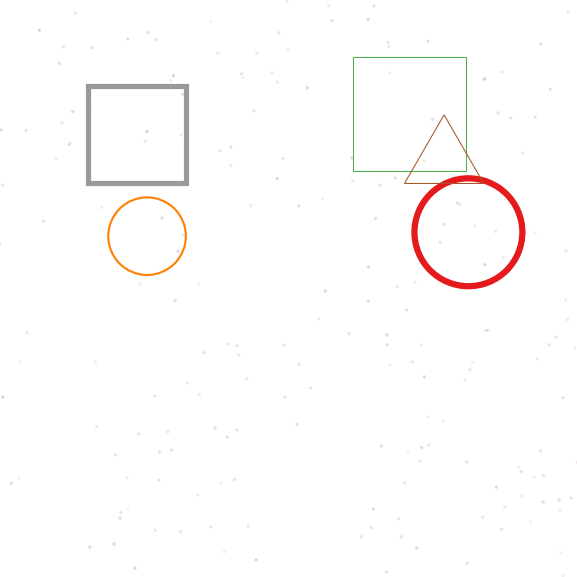[{"shape": "circle", "thickness": 3, "radius": 0.47, "center": [0.811, 0.597]}, {"shape": "square", "thickness": 0.5, "radius": 0.49, "center": [0.71, 0.802]}, {"shape": "circle", "thickness": 1, "radius": 0.34, "center": [0.255, 0.59]}, {"shape": "triangle", "thickness": 0.5, "radius": 0.4, "center": [0.769, 0.721]}, {"shape": "square", "thickness": 2.5, "radius": 0.42, "center": [0.237, 0.766]}]